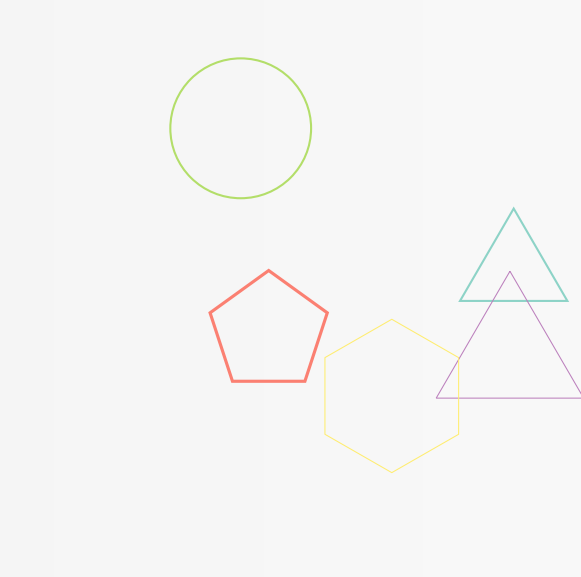[{"shape": "triangle", "thickness": 1, "radius": 0.53, "center": [0.884, 0.531]}, {"shape": "pentagon", "thickness": 1.5, "radius": 0.53, "center": [0.462, 0.425]}, {"shape": "circle", "thickness": 1, "radius": 0.61, "center": [0.414, 0.777]}, {"shape": "triangle", "thickness": 0.5, "radius": 0.73, "center": [0.877, 0.383]}, {"shape": "hexagon", "thickness": 0.5, "radius": 0.66, "center": [0.674, 0.313]}]